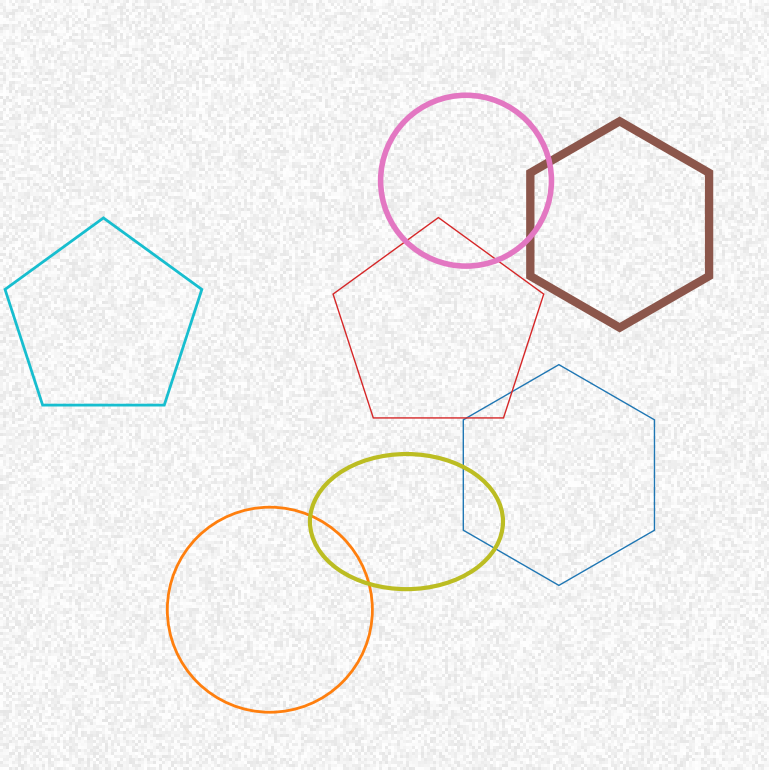[{"shape": "hexagon", "thickness": 0.5, "radius": 0.72, "center": [0.726, 0.383]}, {"shape": "circle", "thickness": 1, "radius": 0.67, "center": [0.35, 0.208]}, {"shape": "pentagon", "thickness": 0.5, "radius": 0.72, "center": [0.569, 0.574]}, {"shape": "hexagon", "thickness": 3, "radius": 0.67, "center": [0.805, 0.708]}, {"shape": "circle", "thickness": 2, "radius": 0.55, "center": [0.605, 0.765]}, {"shape": "oval", "thickness": 1.5, "radius": 0.63, "center": [0.528, 0.323]}, {"shape": "pentagon", "thickness": 1, "radius": 0.67, "center": [0.134, 0.583]}]